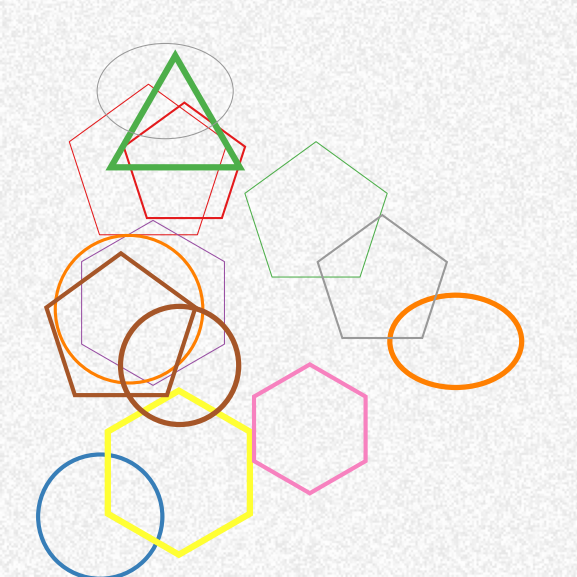[{"shape": "pentagon", "thickness": 1, "radius": 0.55, "center": [0.319, 0.711]}, {"shape": "pentagon", "thickness": 0.5, "radius": 0.72, "center": [0.257, 0.709]}, {"shape": "circle", "thickness": 2, "radius": 0.54, "center": [0.174, 0.105]}, {"shape": "pentagon", "thickness": 0.5, "radius": 0.65, "center": [0.547, 0.624]}, {"shape": "triangle", "thickness": 3, "radius": 0.64, "center": [0.304, 0.774]}, {"shape": "hexagon", "thickness": 0.5, "radius": 0.71, "center": [0.265, 0.475]}, {"shape": "circle", "thickness": 1.5, "radius": 0.64, "center": [0.223, 0.464]}, {"shape": "oval", "thickness": 2.5, "radius": 0.57, "center": [0.789, 0.408]}, {"shape": "hexagon", "thickness": 3, "radius": 0.71, "center": [0.31, 0.181]}, {"shape": "pentagon", "thickness": 2, "radius": 0.68, "center": [0.209, 0.425]}, {"shape": "circle", "thickness": 2.5, "radius": 0.51, "center": [0.311, 0.366]}, {"shape": "hexagon", "thickness": 2, "radius": 0.56, "center": [0.536, 0.257]}, {"shape": "oval", "thickness": 0.5, "radius": 0.59, "center": [0.286, 0.841]}, {"shape": "pentagon", "thickness": 1, "radius": 0.59, "center": [0.662, 0.509]}]